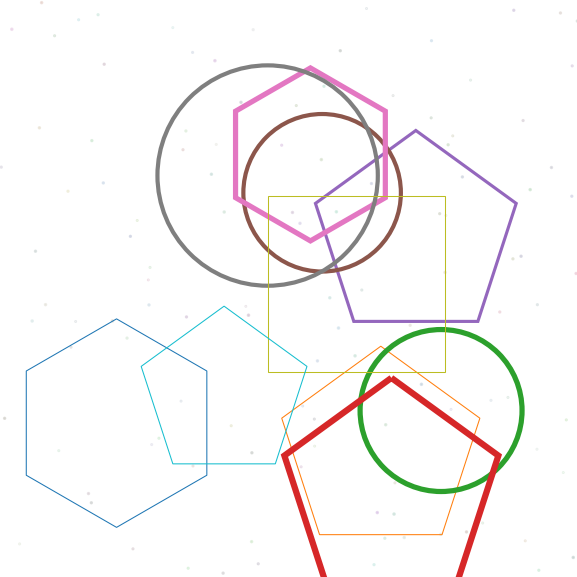[{"shape": "hexagon", "thickness": 0.5, "radius": 0.9, "center": [0.202, 0.266]}, {"shape": "pentagon", "thickness": 0.5, "radius": 0.9, "center": [0.659, 0.219]}, {"shape": "circle", "thickness": 2.5, "radius": 0.7, "center": [0.764, 0.288]}, {"shape": "pentagon", "thickness": 3, "radius": 0.97, "center": [0.678, 0.15]}, {"shape": "pentagon", "thickness": 1.5, "radius": 0.91, "center": [0.72, 0.59]}, {"shape": "circle", "thickness": 2, "radius": 0.68, "center": [0.558, 0.665]}, {"shape": "hexagon", "thickness": 2.5, "radius": 0.75, "center": [0.538, 0.732]}, {"shape": "circle", "thickness": 2, "radius": 0.95, "center": [0.463, 0.695]}, {"shape": "square", "thickness": 0.5, "radius": 0.76, "center": [0.617, 0.507]}, {"shape": "pentagon", "thickness": 0.5, "radius": 0.75, "center": [0.388, 0.318]}]